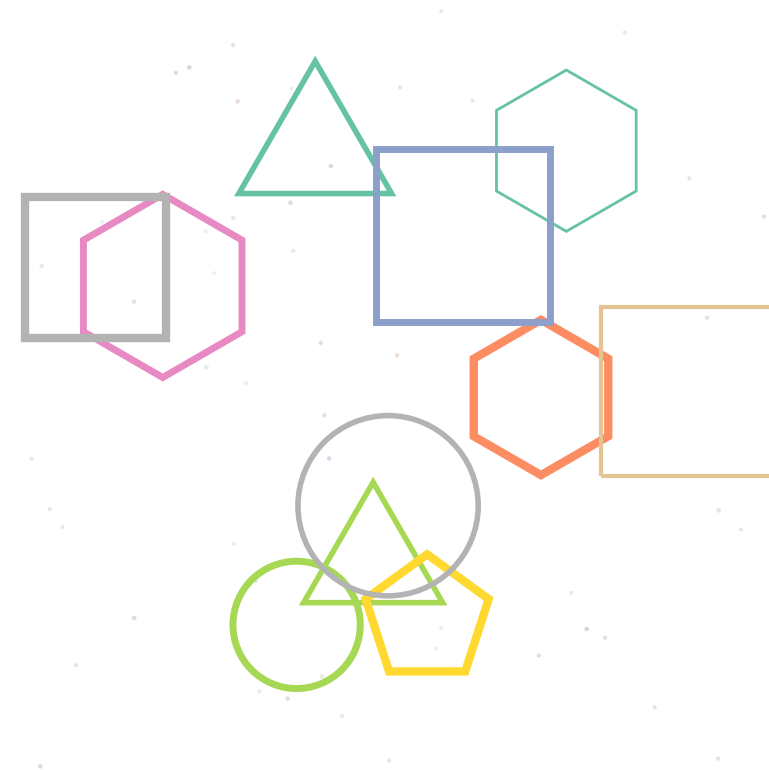[{"shape": "triangle", "thickness": 2, "radius": 0.57, "center": [0.409, 0.806]}, {"shape": "hexagon", "thickness": 1, "radius": 0.52, "center": [0.735, 0.804]}, {"shape": "hexagon", "thickness": 3, "radius": 0.5, "center": [0.703, 0.484]}, {"shape": "square", "thickness": 2.5, "radius": 0.56, "center": [0.601, 0.694]}, {"shape": "hexagon", "thickness": 2.5, "radius": 0.59, "center": [0.211, 0.629]}, {"shape": "circle", "thickness": 2.5, "radius": 0.41, "center": [0.385, 0.188]}, {"shape": "triangle", "thickness": 2, "radius": 0.52, "center": [0.485, 0.269]}, {"shape": "pentagon", "thickness": 3, "radius": 0.42, "center": [0.555, 0.196]}, {"shape": "square", "thickness": 1.5, "radius": 0.55, "center": [0.89, 0.492]}, {"shape": "circle", "thickness": 2, "radius": 0.59, "center": [0.504, 0.343]}, {"shape": "square", "thickness": 3, "radius": 0.46, "center": [0.124, 0.652]}]